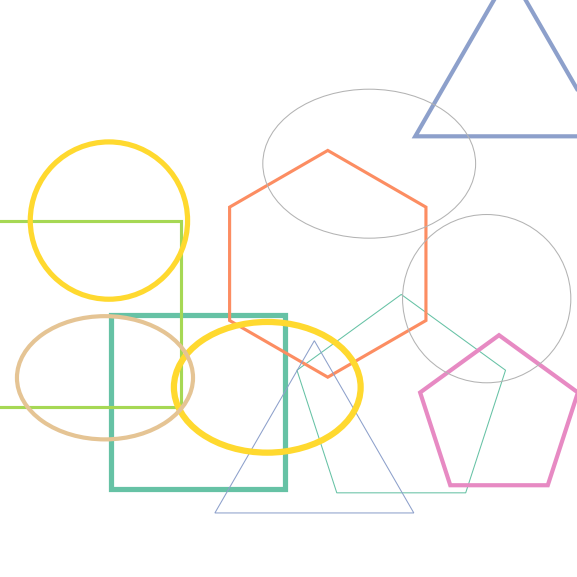[{"shape": "square", "thickness": 2.5, "radius": 0.76, "center": [0.343, 0.303]}, {"shape": "pentagon", "thickness": 0.5, "radius": 0.95, "center": [0.695, 0.299]}, {"shape": "hexagon", "thickness": 1.5, "radius": 0.98, "center": [0.568, 0.542]}, {"shape": "triangle", "thickness": 0.5, "radius": 0.99, "center": [0.544, 0.21]}, {"shape": "triangle", "thickness": 2, "radius": 0.95, "center": [0.883, 0.858]}, {"shape": "pentagon", "thickness": 2, "radius": 0.72, "center": [0.864, 0.275]}, {"shape": "square", "thickness": 1.5, "radius": 0.81, "center": [0.152, 0.455]}, {"shape": "oval", "thickness": 3, "radius": 0.81, "center": [0.463, 0.328]}, {"shape": "circle", "thickness": 2.5, "radius": 0.68, "center": [0.189, 0.617]}, {"shape": "oval", "thickness": 2, "radius": 0.76, "center": [0.182, 0.345]}, {"shape": "oval", "thickness": 0.5, "radius": 0.92, "center": [0.639, 0.716]}, {"shape": "circle", "thickness": 0.5, "radius": 0.73, "center": [0.843, 0.482]}]